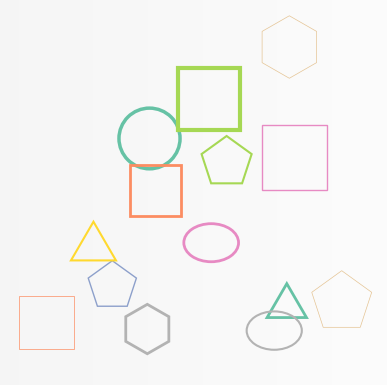[{"shape": "triangle", "thickness": 2, "radius": 0.29, "center": [0.74, 0.205]}, {"shape": "circle", "thickness": 2.5, "radius": 0.39, "center": [0.386, 0.64]}, {"shape": "square", "thickness": 0.5, "radius": 0.35, "center": [0.12, 0.162]}, {"shape": "square", "thickness": 2, "radius": 0.33, "center": [0.401, 0.505]}, {"shape": "pentagon", "thickness": 1, "radius": 0.33, "center": [0.29, 0.257]}, {"shape": "square", "thickness": 1, "radius": 0.42, "center": [0.76, 0.59]}, {"shape": "oval", "thickness": 2, "radius": 0.35, "center": [0.545, 0.37]}, {"shape": "pentagon", "thickness": 1.5, "radius": 0.34, "center": [0.585, 0.579]}, {"shape": "square", "thickness": 3, "radius": 0.4, "center": [0.539, 0.743]}, {"shape": "triangle", "thickness": 1.5, "radius": 0.34, "center": [0.241, 0.357]}, {"shape": "pentagon", "thickness": 0.5, "radius": 0.41, "center": [0.882, 0.216]}, {"shape": "hexagon", "thickness": 0.5, "radius": 0.41, "center": [0.747, 0.878]}, {"shape": "oval", "thickness": 1.5, "radius": 0.36, "center": [0.708, 0.141]}, {"shape": "hexagon", "thickness": 2, "radius": 0.32, "center": [0.38, 0.145]}]